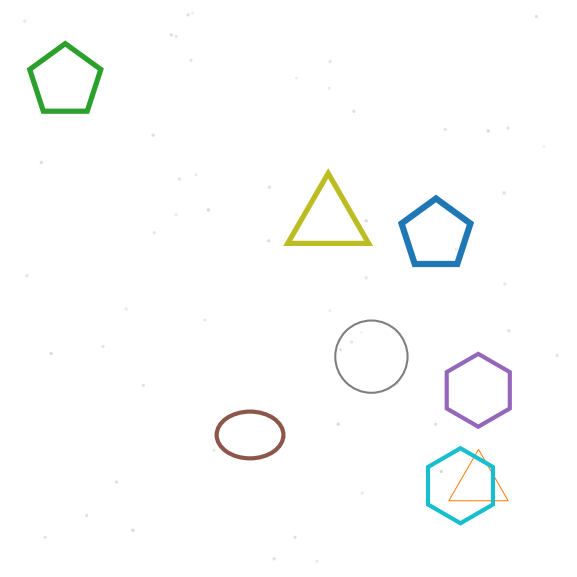[{"shape": "pentagon", "thickness": 3, "radius": 0.31, "center": [0.755, 0.593]}, {"shape": "triangle", "thickness": 0.5, "radius": 0.3, "center": [0.829, 0.162]}, {"shape": "pentagon", "thickness": 2.5, "radius": 0.32, "center": [0.113, 0.859]}, {"shape": "hexagon", "thickness": 2, "radius": 0.32, "center": [0.828, 0.323]}, {"shape": "oval", "thickness": 2, "radius": 0.29, "center": [0.433, 0.246]}, {"shape": "circle", "thickness": 1, "radius": 0.31, "center": [0.643, 0.382]}, {"shape": "triangle", "thickness": 2.5, "radius": 0.4, "center": [0.568, 0.618]}, {"shape": "hexagon", "thickness": 2, "radius": 0.32, "center": [0.797, 0.158]}]